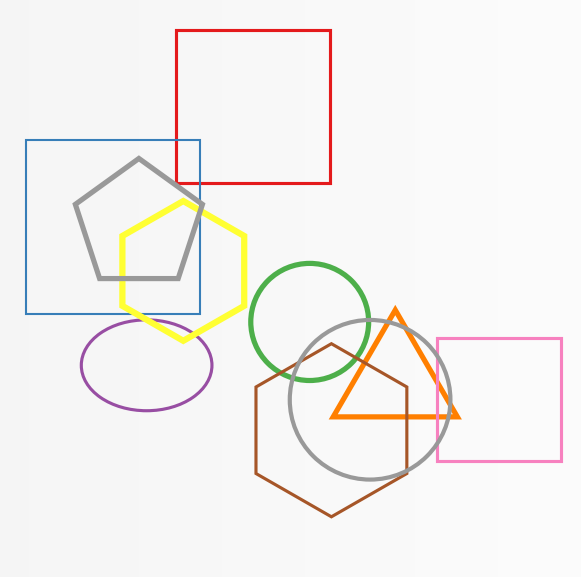[{"shape": "square", "thickness": 1.5, "radius": 0.66, "center": [0.435, 0.815]}, {"shape": "square", "thickness": 1, "radius": 0.75, "center": [0.194, 0.606]}, {"shape": "circle", "thickness": 2.5, "radius": 0.51, "center": [0.533, 0.442]}, {"shape": "oval", "thickness": 1.5, "radius": 0.56, "center": [0.252, 0.367]}, {"shape": "triangle", "thickness": 2.5, "radius": 0.62, "center": [0.68, 0.339]}, {"shape": "hexagon", "thickness": 3, "radius": 0.61, "center": [0.315, 0.53]}, {"shape": "hexagon", "thickness": 1.5, "radius": 0.75, "center": [0.57, 0.254]}, {"shape": "square", "thickness": 1.5, "radius": 0.53, "center": [0.858, 0.307]}, {"shape": "circle", "thickness": 2, "radius": 0.69, "center": [0.637, 0.307]}, {"shape": "pentagon", "thickness": 2.5, "radius": 0.57, "center": [0.239, 0.61]}]